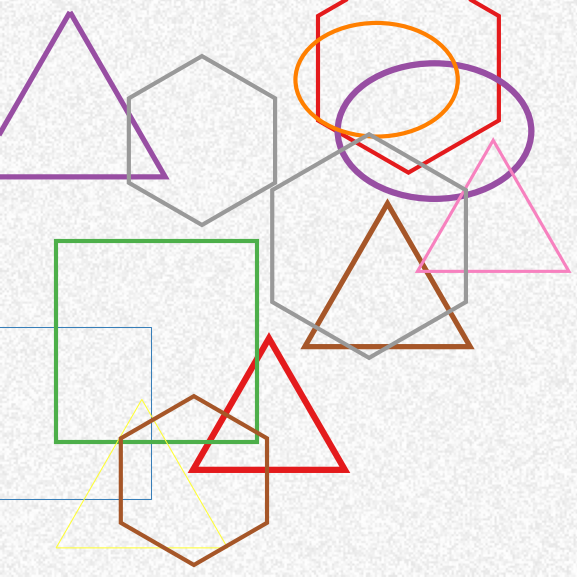[{"shape": "triangle", "thickness": 3, "radius": 0.76, "center": [0.466, 0.261]}, {"shape": "hexagon", "thickness": 2, "radius": 0.9, "center": [0.707, 0.881]}, {"shape": "square", "thickness": 0.5, "radius": 0.74, "center": [0.112, 0.284]}, {"shape": "square", "thickness": 2, "radius": 0.87, "center": [0.271, 0.408]}, {"shape": "triangle", "thickness": 2.5, "radius": 0.95, "center": [0.121, 0.788]}, {"shape": "oval", "thickness": 3, "radius": 0.84, "center": [0.752, 0.772]}, {"shape": "oval", "thickness": 2, "radius": 0.7, "center": [0.652, 0.861]}, {"shape": "triangle", "thickness": 0.5, "radius": 0.86, "center": [0.246, 0.136]}, {"shape": "triangle", "thickness": 2.5, "radius": 0.83, "center": [0.671, 0.481]}, {"shape": "hexagon", "thickness": 2, "radius": 0.73, "center": [0.336, 0.167]}, {"shape": "triangle", "thickness": 1.5, "radius": 0.76, "center": [0.854, 0.605]}, {"shape": "hexagon", "thickness": 2, "radius": 0.73, "center": [0.35, 0.756]}, {"shape": "hexagon", "thickness": 2, "radius": 0.97, "center": [0.639, 0.573]}]